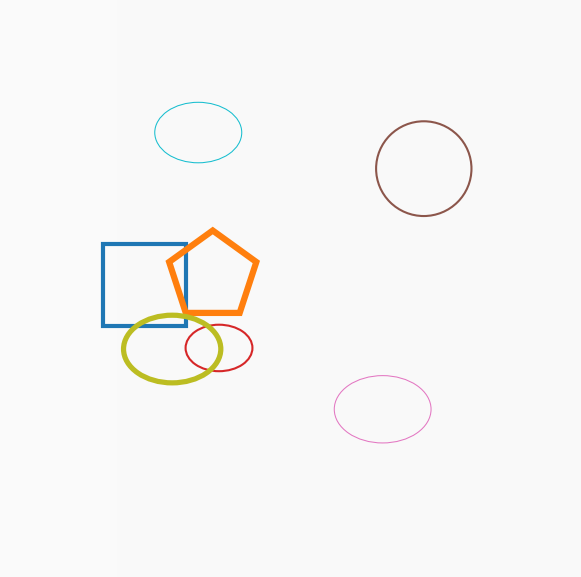[{"shape": "square", "thickness": 2, "radius": 0.36, "center": [0.248, 0.506]}, {"shape": "pentagon", "thickness": 3, "radius": 0.39, "center": [0.366, 0.521]}, {"shape": "oval", "thickness": 1, "radius": 0.29, "center": [0.377, 0.397]}, {"shape": "circle", "thickness": 1, "radius": 0.41, "center": [0.729, 0.707]}, {"shape": "oval", "thickness": 0.5, "radius": 0.42, "center": [0.658, 0.29]}, {"shape": "oval", "thickness": 2.5, "radius": 0.42, "center": [0.296, 0.395]}, {"shape": "oval", "thickness": 0.5, "radius": 0.37, "center": [0.341, 0.77]}]